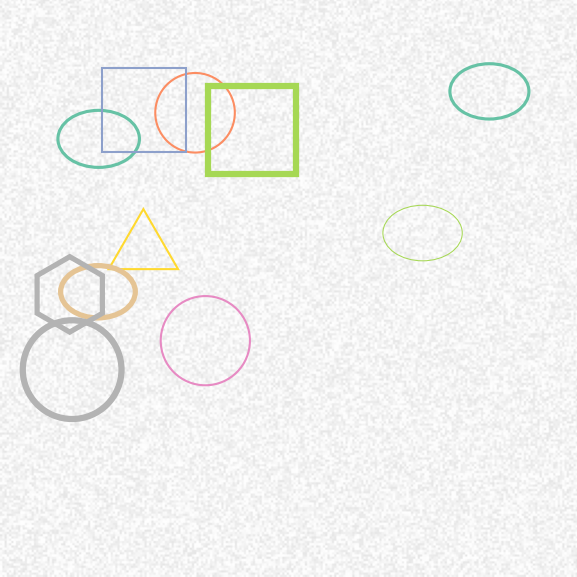[{"shape": "oval", "thickness": 1.5, "radius": 0.35, "center": [0.171, 0.759]}, {"shape": "oval", "thickness": 1.5, "radius": 0.34, "center": [0.847, 0.841]}, {"shape": "circle", "thickness": 1, "radius": 0.34, "center": [0.338, 0.804]}, {"shape": "square", "thickness": 1, "radius": 0.36, "center": [0.249, 0.809]}, {"shape": "circle", "thickness": 1, "radius": 0.39, "center": [0.356, 0.409]}, {"shape": "oval", "thickness": 0.5, "radius": 0.34, "center": [0.732, 0.596]}, {"shape": "square", "thickness": 3, "radius": 0.38, "center": [0.437, 0.774]}, {"shape": "triangle", "thickness": 1, "radius": 0.35, "center": [0.248, 0.568]}, {"shape": "oval", "thickness": 2.5, "radius": 0.32, "center": [0.17, 0.494]}, {"shape": "circle", "thickness": 3, "radius": 0.43, "center": [0.125, 0.359]}, {"shape": "hexagon", "thickness": 2.5, "radius": 0.33, "center": [0.121, 0.489]}]